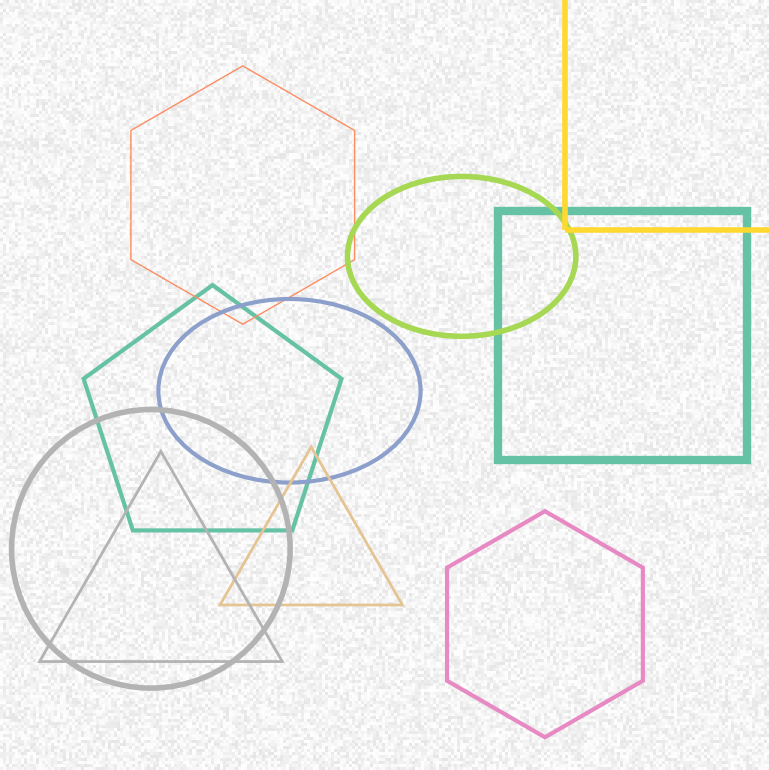[{"shape": "pentagon", "thickness": 1.5, "radius": 0.88, "center": [0.276, 0.454]}, {"shape": "square", "thickness": 3, "radius": 0.81, "center": [0.809, 0.564]}, {"shape": "hexagon", "thickness": 0.5, "radius": 0.84, "center": [0.315, 0.747]}, {"shape": "oval", "thickness": 1.5, "radius": 0.85, "center": [0.376, 0.492]}, {"shape": "hexagon", "thickness": 1.5, "radius": 0.73, "center": [0.708, 0.189]}, {"shape": "oval", "thickness": 2, "radius": 0.74, "center": [0.6, 0.667]}, {"shape": "square", "thickness": 2, "radius": 0.81, "center": [0.896, 0.863]}, {"shape": "triangle", "thickness": 1, "radius": 0.68, "center": [0.404, 0.283]}, {"shape": "triangle", "thickness": 1, "radius": 0.91, "center": [0.209, 0.232]}, {"shape": "circle", "thickness": 2, "radius": 0.9, "center": [0.196, 0.287]}]